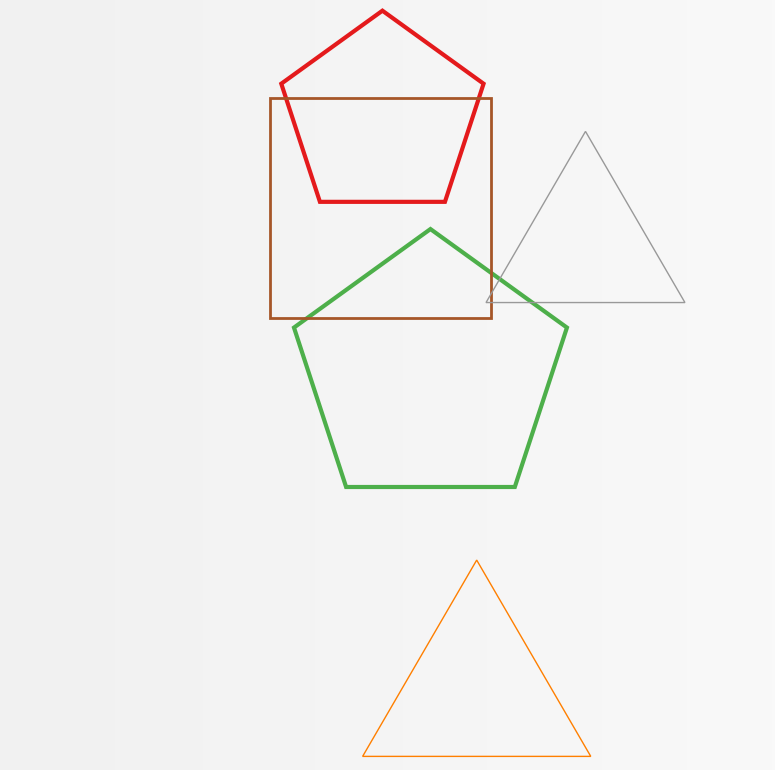[{"shape": "pentagon", "thickness": 1.5, "radius": 0.69, "center": [0.493, 0.849]}, {"shape": "pentagon", "thickness": 1.5, "radius": 0.93, "center": [0.555, 0.517]}, {"shape": "triangle", "thickness": 0.5, "radius": 0.85, "center": [0.615, 0.103]}, {"shape": "square", "thickness": 1, "radius": 0.71, "center": [0.491, 0.729]}, {"shape": "triangle", "thickness": 0.5, "radius": 0.74, "center": [0.755, 0.681]}]